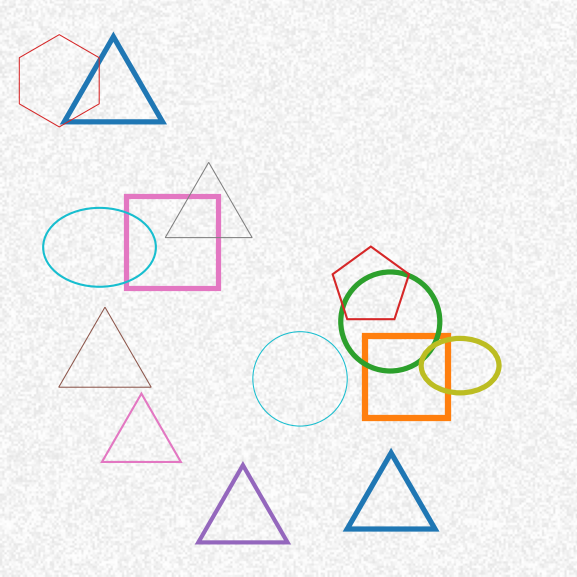[{"shape": "triangle", "thickness": 2.5, "radius": 0.49, "center": [0.196, 0.837]}, {"shape": "triangle", "thickness": 2.5, "radius": 0.44, "center": [0.677, 0.127]}, {"shape": "square", "thickness": 3, "radius": 0.36, "center": [0.704, 0.346]}, {"shape": "circle", "thickness": 2.5, "radius": 0.43, "center": [0.676, 0.442]}, {"shape": "pentagon", "thickness": 1, "radius": 0.35, "center": [0.642, 0.503]}, {"shape": "hexagon", "thickness": 0.5, "radius": 0.4, "center": [0.103, 0.859]}, {"shape": "triangle", "thickness": 2, "radius": 0.45, "center": [0.421, 0.104]}, {"shape": "triangle", "thickness": 0.5, "radius": 0.46, "center": [0.182, 0.375]}, {"shape": "triangle", "thickness": 1, "radius": 0.39, "center": [0.245, 0.239]}, {"shape": "square", "thickness": 2.5, "radius": 0.4, "center": [0.298, 0.58]}, {"shape": "triangle", "thickness": 0.5, "radius": 0.43, "center": [0.361, 0.631]}, {"shape": "oval", "thickness": 2.5, "radius": 0.34, "center": [0.797, 0.366]}, {"shape": "oval", "thickness": 1, "radius": 0.49, "center": [0.172, 0.571]}, {"shape": "circle", "thickness": 0.5, "radius": 0.41, "center": [0.52, 0.343]}]